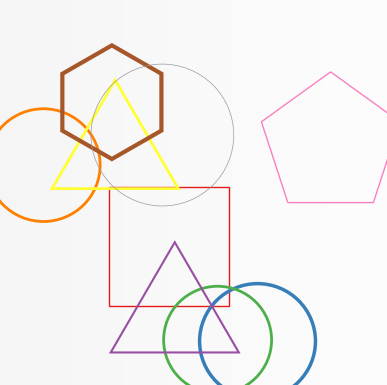[{"shape": "square", "thickness": 1, "radius": 0.78, "center": [0.436, 0.359]}, {"shape": "circle", "thickness": 2.5, "radius": 0.75, "center": [0.665, 0.114]}, {"shape": "circle", "thickness": 2, "radius": 0.7, "center": [0.562, 0.117]}, {"shape": "triangle", "thickness": 1.5, "radius": 0.95, "center": [0.451, 0.18]}, {"shape": "circle", "thickness": 2, "radius": 0.73, "center": [0.112, 0.571]}, {"shape": "triangle", "thickness": 2, "radius": 0.94, "center": [0.297, 0.604]}, {"shape": "hexagon", "thickness": 3, "radius": 0.74, "center": [0.289, 0.735]}, {"shape": "pentagon", "thickness": 1, "radius": 0.94, "center": [0.853, 0.626]}, {"shape": "circle", "thickness": 0.5, "radius": 0.92, "center": [0.419, 0.649]}]